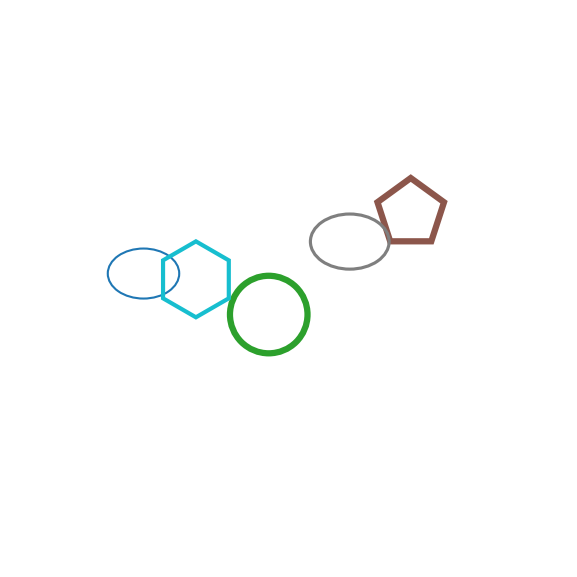[{"shape": "oval", "thickness": 1, "radius": 0.31, "center": [0.248, 0.525]}, {"shape": "circle", "thickness": 3, "radius": 0.34, "center": [0.465, 0.454]}, {"shape": "pentagon", "thickness": 3, "radius": 0.3, "center": [0.711, 0.63]}, {"shape": "oval", "thickness": 1.5, "radius": 0.34, "center": [0.606, 0.581]}, {"shape": "hexagon", "thickness": 2, "radius": 0.33, "center": [0.339, 0.515]}]